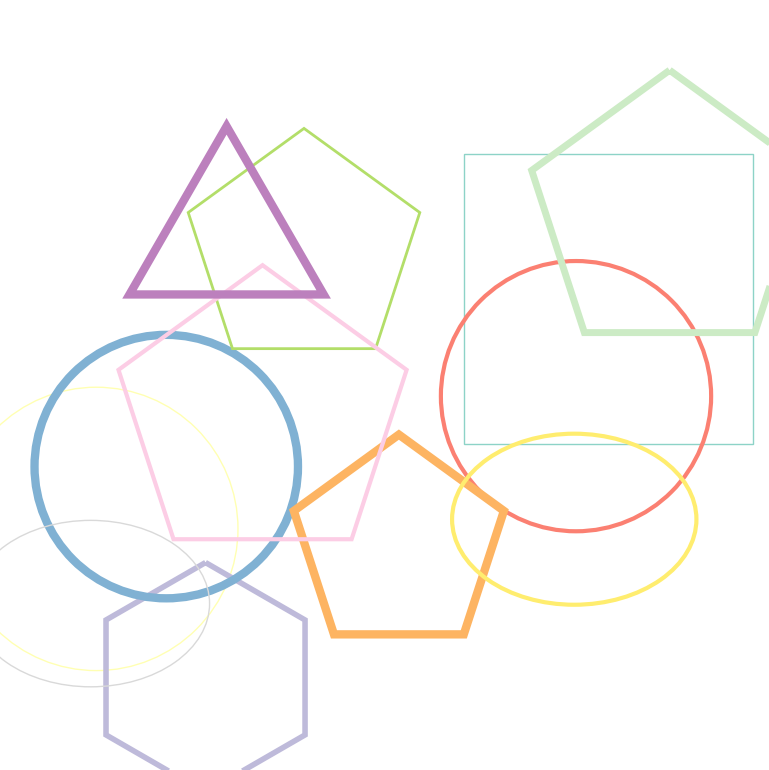[{"shape": "square", "thickness": 0.5, "radius": 0.94, "center": [0.79, 0.612]}, {"shape": "circle", "thickness": 0.5, "radius": 0.92, "center": [0.125, 0.313]}, {"shape": "hexagon", "thickness": 2, "radius": 0.75, "center": [0.267, 0.12]}, {"shape": "circle", "thickness": 1.5, "radius": 0.88, "center": [0.748, 0.486]}, {"shape": "circle", "thickness": 3, "radius": 0.86, "center": [0.216, 0.394]}, {"shape": "pentagon", "thickness": 3, "radius": 0.72, "center": [0.518, 0.292]}, {"shape": "pentagon", "thickness": 1, "radius": 0.79, "center": [0.395, 0.675]}, {"shape": "pentagon", "thickness": 1.5, "radius": 0.98, "center": [0.341, 0.459]}, {"shape": "oval", "thickness": 0.5, "radius": 0.77, "center": [0.118, 0.216]}, {"shape": "triangle", "thickness": 3, "radius": 0.73, "center": [0.294, 0.69]}, {"shape": "pentagon", "thickness": 2.5, "radius": 0.94, "center": [0.87, 0.72]}, {"shape": "oval", "thickness": 1.5, "radius": 0.79, "center": [0.746, 0.326]}]